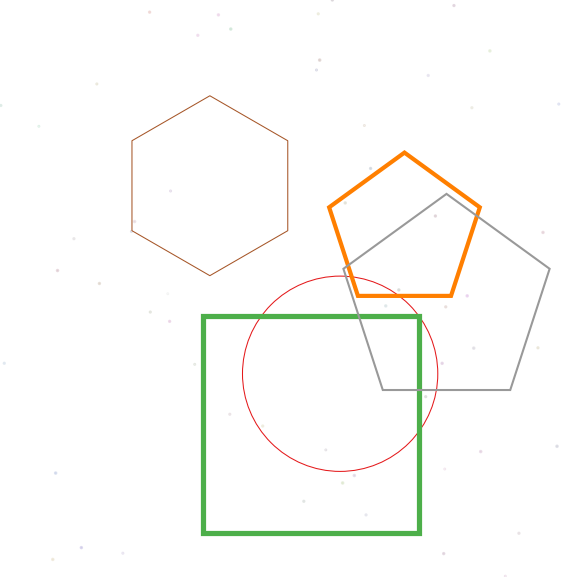[{"shape": "circle", "thickness": 0.5, "radius": 0.85, "center": [0.589, 0.352]}, {"shape": "square", "thickness": 2.5, "radius": 0.94, "center": [0.539, 0.264]}, {"shape": "pentagon", "thickness": 2, "radius": 0.69, "center": [0.7, 0.598]}, {"shape": "hexagon", "thickness": 0.5, "radius": 0.78, "center": [0.363, 0.678]}, {"shape": "pentagon", "thickness": 1, "radius": 0.94, "center": [0.773, 0.476]}]